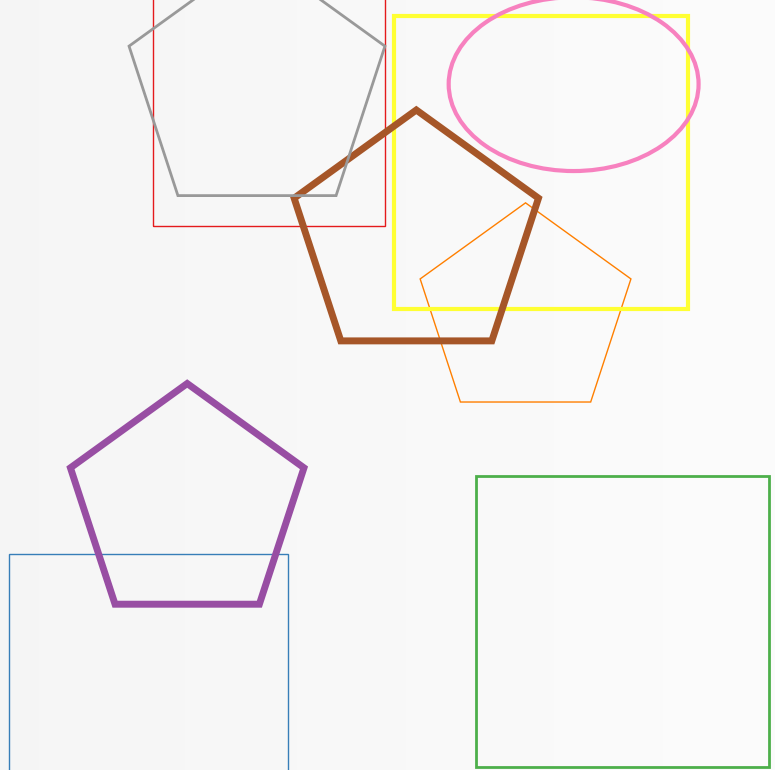[{"shape": "square", "thickness": 0.5, "radius": 0.75, "center": [0.347, 0.857]}, {"shape": "square", "thickness": 0.5, "radius": 0.9, "center": [0.192, 0.101]}, {"shape": "square", "thickness": 1, "radius": 0.95, "center": [0.803, 0.193]}, {"shape": "pentagon", "thickness": 2.5, "radius": 0.79, "center": [0.242, 0.343]}, {"shape": "pentagon", "thickness": 0.5, "radius": 0.71, "center": [0.678, 0.594]}, {"shape": "square", "thickness": 1.5, "radius": 0.95, "center": [0.698, 0.789]}, {"shape": "pentagon", "thickness": 2.5, "radius": 0.83, "center": [0.537, 0.691]}, {"shape": "oval", "thickness": 1.5, "radius": 0.81, "center": [0.74, 0.891]}, {"shape": "pentagon", "thickness": 1, "radius": 0.87, "center": [0.332, 0.886]}]